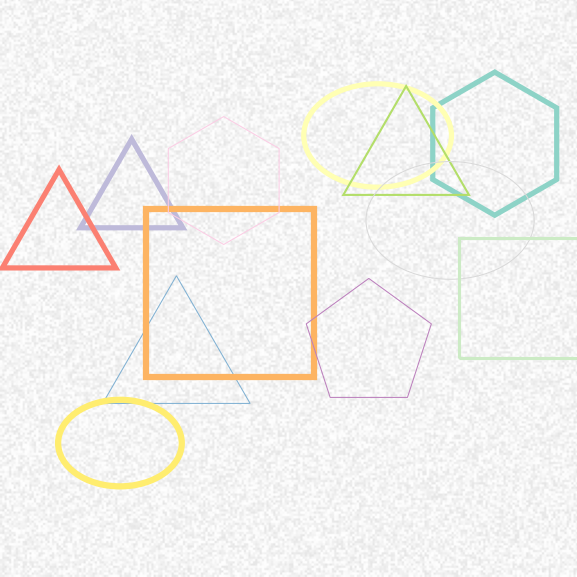[{"shape": "hexagon", "thickness": 2.5, "radius": 0.62, "center": [0.857, 0.75]}, {"shape": "oval", "thickness": 2.5, "radius": 0.64, "center": [0.654, 0.765]}, {"shape": "triangle", "thickness": 2.5, "radius": 0.51, "center": [0.228, 0.656]}, {"shape": "triangle", "thickness": 2.5, "radius": 0.57, "center": [0.102, 0.592]}, {"shape": "triangle", "thickness": 0.5, "radius": 0.74, "center": [0.305, 0.374]}, {"shape": "square", "thickness": 3, "radius": 0.73, "center": [0.398, 0.491]}, {"shape": "triangle", "thickness": 1, "radius": 0.63, "center": [0.703, 0.724]}, {"shape": "hexagon", "thickness": 0.5, "radius": 0.55, "center": [0.387, 0.687]}, {"shape": "oval", "thickness": 0.5, "radius": 0.73, "center": [0.779, 0.617]}, {"shape": "pentagon", "thickness": 0.5, "radius": 0.57, "center": [0.639, 0.403]}, {"shape": "square", "thickness": 1.5, "radius": 0.52, "center": [0.9, 0.484]}, {"shape": "oval", "thickness": 3, "radius": 0.54, "center": [0.208, 0.232]}]